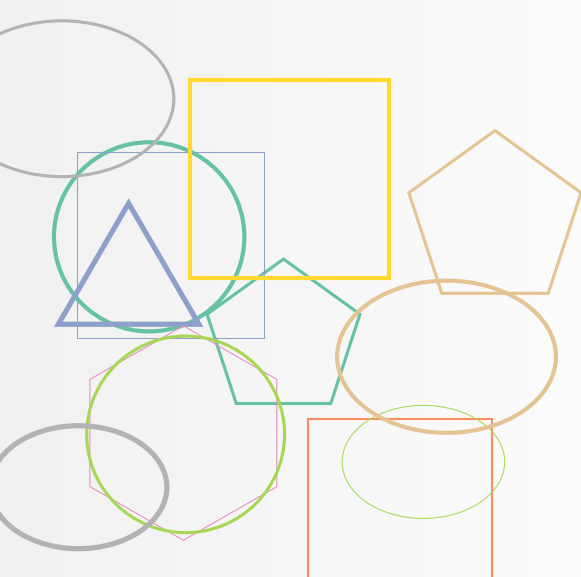[{"shape": "pentagon", "thickness": 1.5, "radius": 0.69, "center": [0.488, 0.412]}, {"shape": "circle", "thickness": 2, "radius": 0.82, "center": [0.257, 0.589]}, {"shape": "square", "thickness": 1, "radius": 0.79, "center": [0.688, 0.115]}, {"shape": "triangle", "thickness": 2.5, "radius": 0.7, "center": [0.221, 0.507]}, {"shape": "square", "thickness": 0.5, "radius": 0.81, "center": [0.293, 0.575]}, {"shape": "hexagon", "thickness": 0.5, "radius": 0.93, "center": [0.315, 0.249]}, {"shape": "circle", "thickness": 1.5, "radius": 0.85, "center": [0.319, 0.247]}, {"shape": "oval", "thickness": 0.5, "radius": 0.7, "center": [0.728, 0.199]}, {"shape": "square", "thickness": 2, "radius": 0.86, "center": [0.498, 0.689]}, {"shape": "pentagon", "thickness": 1.5, "radius": 0.78, "center": [0.852, 0.617]}, {"shape": "oval", "thickness": 2, "radius": 0.94, "center": [0.768, 0.381]}, {"shape": "oval", "thickness": 2.5, "radius": 0.76, "center": [0.135, 0.155]}, {"shape": "oval", "thickness": 1.5, "radius": 0.96, "center": [0.106, 0.828]}]